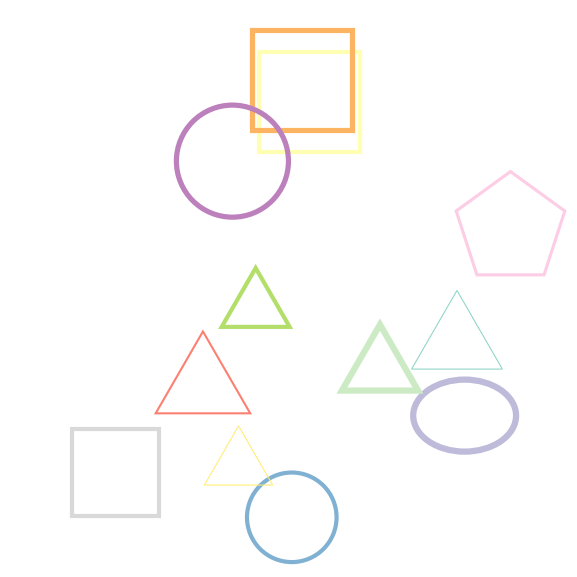[{"shape": "triangle", "thickness": 0.5, "radius": 0.45, "center": [0.791, 0.405]}, {"shape": "square", "thickness": 2, "radius": 0.44, "center": [0.535, 0.823]}, {"shape": "oval", "thickness": 3, "radius": 0.45, "center": [0.805, 0.279]}, {"shape": "triangle", "thickness": 1, "radius": 0.47, "center": [0.351, 0.331]}, {"shape": "circle", "thickness": 2, "radius": 0.39, "center": [0.505, 0.103]}, {"shape": "square", "thickness": 2.5, "radius": 0.43, "center": [0.522, 0.86]}, {"shape": "triangle", "thickness": 2, "radius": 0.34, "center": [0.443, 0.467]}, {"shape": "pentagon", "thickness": 1.5, "radius": 0.49, "center": [0.884, 0.603]}, {"shape": "square", "thickness": 2, "radius": 0.38, "center": [0.2, 0.181]}, {"shape": "circle", "thickness": 2.5, "radius": 0.49, "center": [0.402, 0.72]}, {"shape": "triangle", "thickness": 3, "radius": 0.38, "center": [0.658, 0.361]}, {"shape": "triangle", "thickness": 0.5, "radius": 0.34, "center": [0.413, 0.193]}]